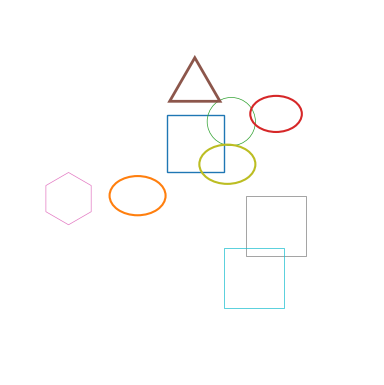[{"shape": "square", "thickness": 1, "radius": 0.37, "center": [0.509, 0.628]}, {"shape": "oval", "thickness": 1.5, "radius": 0.36, "center": [0.357, 0.492]}, {"shape": "circle", "thickness": 0.5, "radius": 0.31, "center": [0.601, 0.684]}, {"shape": "oval", "thickness": 1.5, "radius": 0.33, "center": [0.717, 0.704]}, {"shape": "triangle", "thickness": 2, "radius": 0.38, "center": [0.506, 0.775]}, {"shape": "hexagon", "thickness": 0.5, "radius": 0.34, "center": [0.178, 0.484]}, {"shape": "square", "thickness": 0.5, "radius": 0.39, "center": [0.716, 0.412]}, {"shape": "oval", "thickness": 1.5, "radius": 0.36, "center": [0.591, 0.573]}, {"shape": "square", "thickness": 0.5, "radius": 0.39, "center": [0.66, 0.277]}]